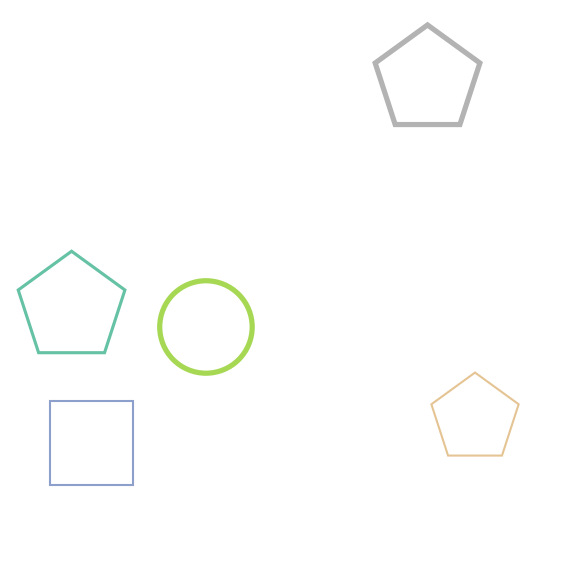[{"shape": "pentagon", "thickness": 1.5, "radius": 0.49, "center": [0.124, 0.467]}, {"shape": "square", "thickness": 1, "radius": 0.36, "center": [0.159, 0.232]}, {"shape": "circle", "thickness": 2.5, "radius": 0.4, "center": [0.357, 0.433]}, {"shape": "pentagon", "thickness": 1, "radius": 0.4, "center": [0.823, 0.275]}, {"shape": "pentagon", "thickness": 2.5, "radius": 0.48, "center": [0.74, 0.861]}]